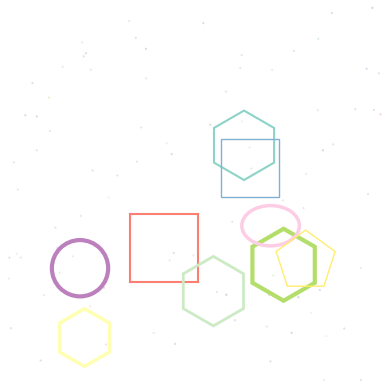[{"shape": "hexagon", "thickness": 1.5, "radius": 0.45, "center": [0.634, 0.623]}, {"shape": "hexagon", "thickness": 2.5, "radius": 0.38, "center": [0.219, 0.123]}, {"shape": "square", "thickness": 1.5, "radius": 0.44, "center": [0.426, 0.355]}, {"shape": "square", "thickness": 1, "radius": 0.38, "center": [0.649, 0.564]}, {"shape": "hexagon", "thickness": 3, "radius": 0.47, "center": [0.737, 0.312]}, {"shape": "oval", "thickness": 2.5, "radius": 0.37, "center": [0.703, 0.414]}, {"shape": "circle", "thickness": 3, "radius": 0.37, "center": [0.208, 0.303]}, {"shape": "hexagon", "thickness": 2, "radius": 0.45, "center": [0.554, 0.244]}, {"shape": "pentagon", "thickness": 1, "radius": 0.4, "center": [0.794, 0.322]}]